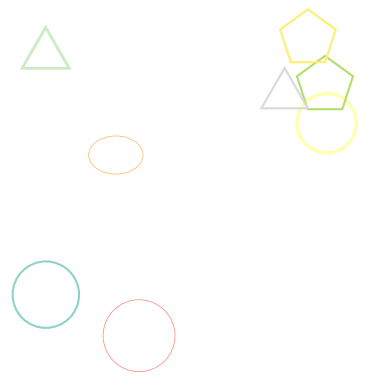[{"shape": "circle", "thickness": 1.5, "radius": 0.43, "center": [0.119, 0.235]}, {"shape": "circle", "thickness": 2.5, "radius": 0.39, "center": [0.848, 0.68]}, {"shape": "circle", "thickness": 0.5, "radius": 0.47, "center": [0.361, 0.128]}, {"shape": "oval", "thickness": 0.5, "radius": 0.35, "center": [0.301, 0.597]}, {"shape": "pentagon", "thickness": 1.5, "radius": 0.38, "center": [0.844, 0.778]}, {"shape": "triangle", "thickness": 1.5, "radius": 0.35, "center": [0.739, 0.754]}, {"shape": "triangle", "thickness": 2, "radius": 0.35, "center": [0.119, 0.858]}, {"shape": "pentagon", "thickness": 1.5, "radius": 0.38, "center": [0.8, 0.9]}]